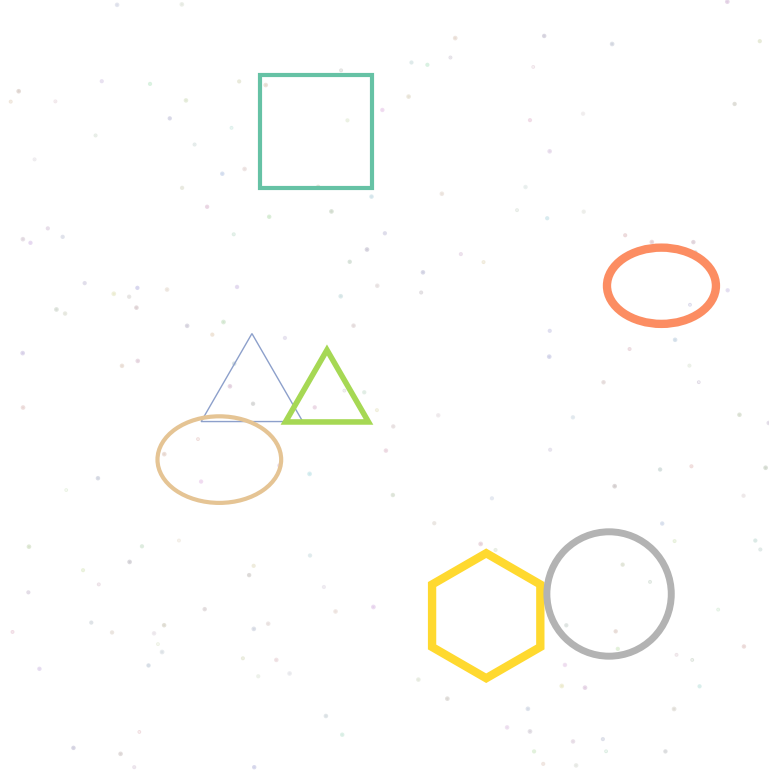[{"shape": "square", "thickness": 1.5, "radius": 0.36, "center": [0.411, 0.829]}, {"shape": "oval", "thickness": 3, "radius": 0.35, "center": [0.859, 0.629]}, {"shape": "triangle", "thickness": 0.5, "radius": 0.38, "center": [0.327, 0.491]}, {"shape": "triangle", "thickness": 2, "radius": 0.31, "center": [0.425, 0.483]}, {"shape": "hexagon", "thickness": 3, "radius": 0.41, "center": [0.631, 0.2]}, {"shape": "oval", "thickness": 1.5, "radius": 0.4, "center": [0.285, 0.403]}, {"shape": "circle", "thickness": 2.5, "radius": 0.4, "center": [0.791, 0.229]}]